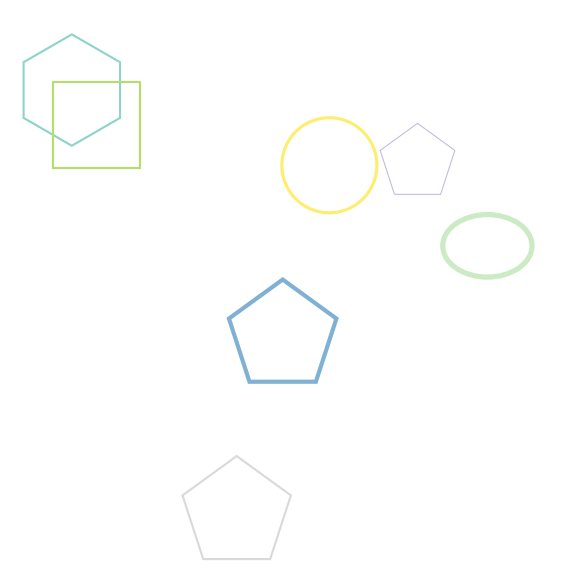[{"shape": "hexagon", "thickness": 1, "radius": 0.48, "center": [0.124, 0.843]}, {"shape": "pentagon", "thickness": 0.5, "radius": 0.34, "center": [0.723, 0.718]}, {"shape": "pentagon", "thickness": 2, "radius": 0.49, "center": [0.489, 0.417]}, {"shape": "square", "thickness": 1, "radius": 0.37, "center": [0.167, 0.782]}, {"shape": "pentagon", "thickness": 1, "radius": 0.49, "center": [0.41, 0.111]}, {"shape": "oval", "thickness": 2.5, "radius": 0.39, "center": [0.844, 0.573]}, {"shape": "circle", "thickness": 1.5, "radius": 0.41, "center": [0.57, 0.713]}]